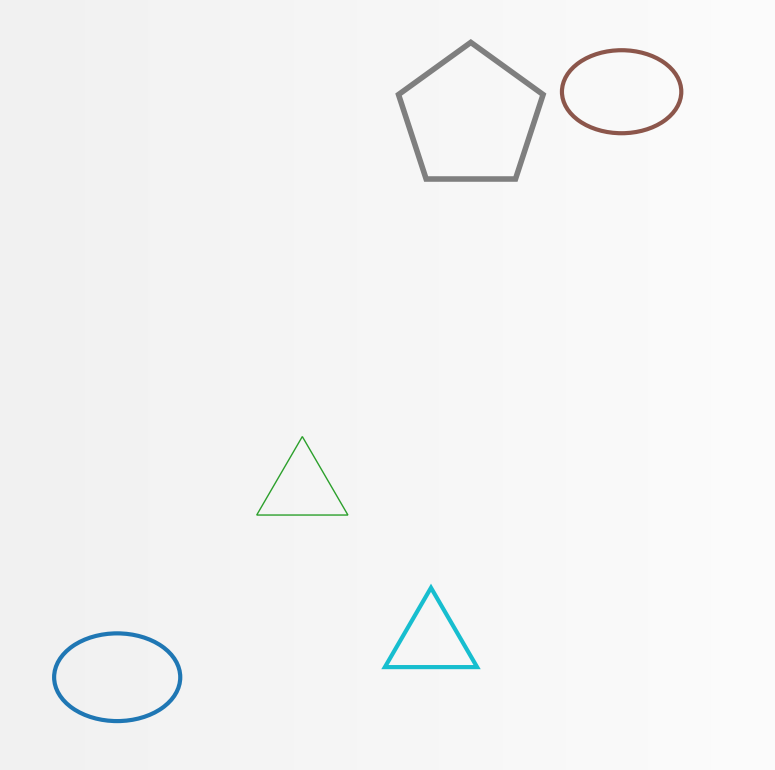[{"shape": "oval", "thickness": 1.5, "radius": 0.41, "center": [0.151, 0.12]}, {"shape": "triangle", "thickness": 0.5, "radius": 0.34, "center": [0.39, 0.365]}, {"shape": "oval", "thickness": 1.5, "radius": 0.38, "center": [0.802, 0.881]}, {"shape": "pentagon", "thickness": 2, "radius": 0.49, "center": [0.608, 0.847]}, {"shape": "triangle", "thickness": 1.5, "radius": 0.34, "center": [0.556, 0.168]}]